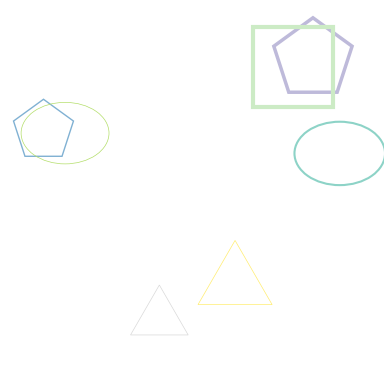[{"shape": "oval", "thickness": 1.5, "radius": 0.59, "center": [0.882, 0.601]}, {"shape": "pentagon", "thickness": 2.5, "radius": 0.53, "center": [0.813, 0.847]}, {"shape": "pentagon", "thickness": 1, "radius": 0.41, "center": [0.113, 0.66]}, {"shape": "oval", "thickness": 0.5, "radius": 0.57, "center": [0.169, 0.654]}, {"shape": "triangle", "thickness": 0.5, "radius": 0.43, "center": [0.414, 0.173]}, {"shape": "square", "thickness": 3, "radius": 0.52, "center": [0.762, 0.826]}, {"shape": "triangle", "thickness": 0.5, "radius": 0.56, "center": [0.611, 0.264]}]